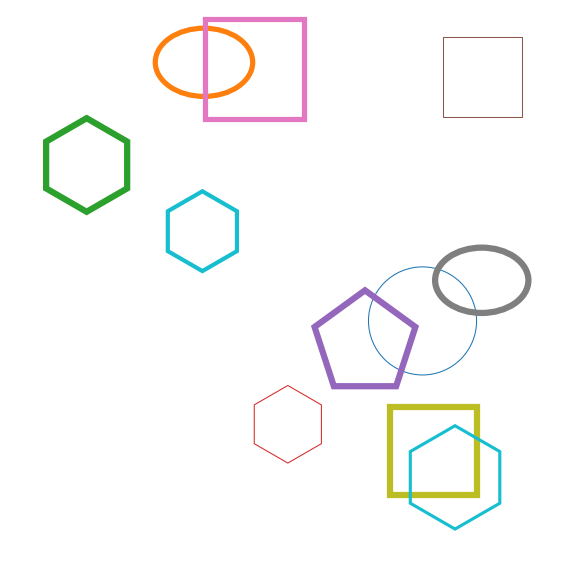[{"shape": "circle", "thickness": 0.5, "radius": 0.47, "center": [0.732, 0.443]}, {"shape": "oval", "thickness": 2.5, "radius": 0.42, "center": [0.353, 0.891]}, {"shape": "hexagon", "thickness": 3, "radius": 0.41, "center": [0.15, 0.713]}, {"shape": "hexagon", "thickness": 0.5, "radius": 0.34, "center": [0.498, 0.264]}, {"shape": "pentagon", "thickness": 3, "radius": 0.46, "center": [0.632, 0.405]}, {"shape": "square", "thickness": 0.5, "radius": 0.35, "center": [0.836, 0.865]}, {"shape": "square", "thickness": 2.5, "radius": 0.43, "center": [0.44, 0.88]}, {"shape": "oval", "thickness": 3, "radius": 0.4, "center": [0.834, 0.514]}, {"shape": "square", "thickness": 3, "radius": 0.38, "center": [0.75, 0.218]}, {"shape": "hexagon", "thickness": 2, "radius": 0.35, "center": [0.35, 0.599]}, {"shape": "hexagon", "thickness": 1.5, "radius": 0.45, "center": [0.788, 0.172]}]